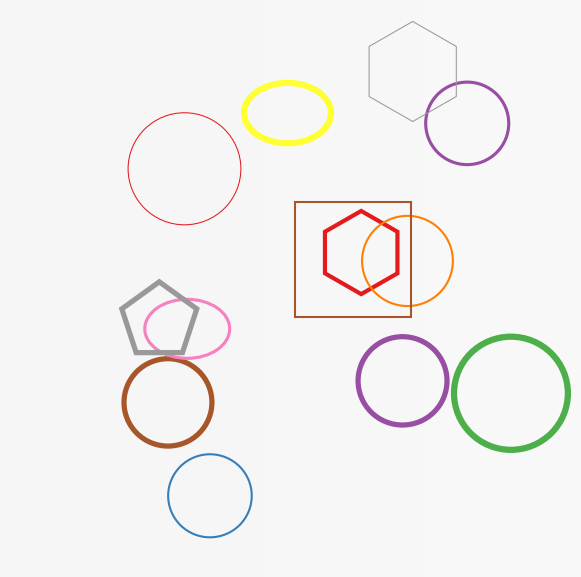[{"shape": "circle", "thickness": 0.5, "radius": 0.49, "center": [0.317, 0.707]}, {"shape": "hexagon", "thickness": 2, "radius": 0.36, "center": [0.621, 0.562]}, {"shape": "circle", "thickness": 1, "radius": 0.36, "center": [0.361, 0.141]}, {"shape": "circle", "thickness": 3, "radius": 0.49, "center": [0.879, 0.318]}, {"shape": "circle", "thickness": 1.5, "radius": 0.36, "center": [0.804, 0.786]}, {"shape": "circle", "thickness": 2.5, "radius": 0.38, "center": [0.693, 0.34]}, {"shape": "circle", "thickness": 1, "radius": 0.39, "center": [0.701, 0.547]}, {"shape": "oval", "thickness": 3, "radius": 0.37, "center": [0.495, 0.803]}, {"shape": "square", "thickness": 1, "radius": 0.5, "center": [0.608, 0.549]}, {"shape": "circle", "thickness": 2.5, "radius": 0.38, "center": [0.289, 0.302]}, {"shape": "oval", "thickness": 1.5, "radius": 0.36, "center": [0.322, 0.43]}, {"shape": "hexagon", "thickness": 0.5, "radius": 0.43, "center": [0.71, 0.875]}, {"shape": "pentagon", "thickness": 2.5, "radius": 0.34, "center": [0.274, 0.443]}]